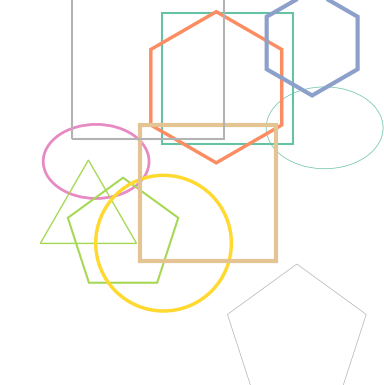[{"shape": "square", "thickness": 1.5, "radius": 0.85, "center": [0.59, 0.797]}, {"shape": "oval", "thickness": 0.5, "radius": 0.76, "center": [0.843, 0.668]}, {"shape": "hexagon", "thickness": 2.5, "radius": 0.98, "center": [0.562, 0.773]}, {"shape": "hexagon", "thickness": 3, "radius": 0.68, "center": [0.811, 0.888]}, {"shape": "oval", "thickness": 2, "radius": 0.69, "center": [0.25, 0.581]}, {"shape": "pentagon", "thickness": 1.5, "radius": 0.75, "center": [0.32, 0.388]}, {"shape": "triangle", "thickness": 1, "radius": 0.72, "center": [0.23, 0.44]}, {"shape": "circle", "thickness": 2.5, "radius": 0.88, "center": [0.425, 0.368]}, {"shape": "square", "thickness": 3, "radius": 0.88, "center": [0.541, 0.498]}, {"shape": "square", "thickness": 1.5, "radius": 0.99, "center": [0.385, 0.837]}, {"shape": "pentagon", "thickness": 0.5, "radius": 0.95, "center": [0.771, 0.125]}]